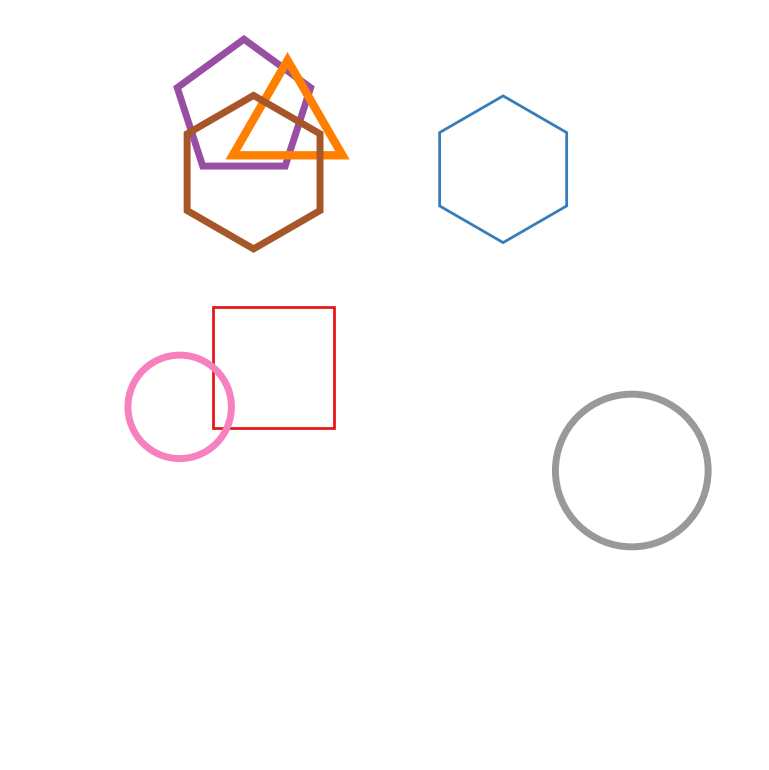[{"shape": "square", "thickness": 1, "radius": 0.39, "center": [0.355, 0.523]}, {"shape": "hexagon", "thickness": 1, "radius": 0.48, "center": [0.653, 0.78]}, {"shape": "pentagon", "thickness": 2.5, "radius": 0.46, "center": [0.317, 0.858]}, {"shape": "triangle", "thickness": 3, "radius": 0.41, "center": [0.373, 0.839]}, {"shape": "hexagon", "thickness": 2.5, "radius": 0.5, "center": [0.329, 0.776]}, {"shape": "circle", "thickness": 2.5, "radius": 0.34, "center": [0.233, 0.472]}, {"shape": "circle", "thickness": 2.5, "radius": 0.5, "center": [0.82, 0.389]}]